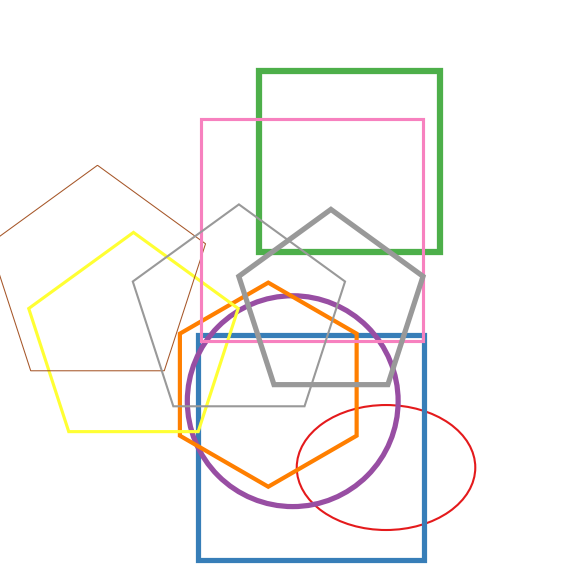[{"shape": "oval", "thickness": 1, "radius": 0.77, "center": [0.668, 0.19]}, {"shape": "square", "thickness": 2.5, "radius": 0.97, "center": [0.539, 0.224]}, {"shape": "square", "thickness": 3, "radius": 0.78, "center": [0.605, 0.72]}, {"shape": "circle", "thickness": 2.5, "radius": 0.91, "center": [0.507, 0.304]}, {"shape": "hexagon", "thickness": 2, "radius": 0.88, "center": [0.465, 0.333]}, {"shape": "pentagon", "thickness": 1.5, "radius": 0.95, "center": [0.231, 0.406]}, {"shape": "pentagon", "thickness": 0.5, "radius": 0.98, "center": [0.169, 0.516]}, {"shape": "square", "thickness": 1.5, "radius": 0.96, "center": [0.54, 0.602]}, {"shape": "pentagon", "thickness": 1, "radius": 0.97, "center": [0.414, 0.452]}, {"shape": "pentagon", "thickness": 2.5, "radius": 0.84, "center": [0.573, 0.469]}]